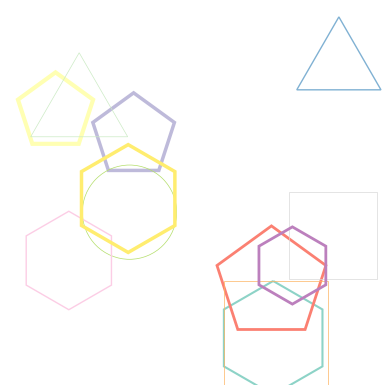[{"shape": "hexagon", "thickness": 1.5, "radius": 0.74, "center": [0.71, 0.122]}, {"shape": "pentagon", "thickness": 3, "radius": 0.51, "center": [0.144, 0.709]}, {"shape": "pentagon", "thickness": 2.5, "radius": 0.56, "center": [0.347, 0.647]}, {"shape": "pentagon", "thickness": 2, "radius": 0.74, "center": [0.705, 0.264]}, {"shape": "triangle", "thickness": 1, "radius": 0.63, "center": [0.88, 0.83]}, {"shape": "square", "thickness": 0.5, "radius": 0.67, "center": [0.717, 0.135]}, {"shape": "circle", "thickness": 0.5, "radius": 0.61, "center": [0.336, 0.449]}, {"shape": "hexagon", "thickness": 1, "radius": 0.64, "center": [0.179, 0.323]}, {"shape": "square", "thickness": 0.5, "radius": 0.57, "center": [0.865, 0.388]}, {"shape": "hexagon", "thickness": 2, "radius": 0.5, "center": [0.759, 0.31]}, {"shape": "triangle", "thickness": 0.5, "radius": 0.73, "center": [0.206, 0.717]}, {"shape": "hexagon", "thickness": 2.5, "radius": 0.7, "center": [0.333, 0.484]}]